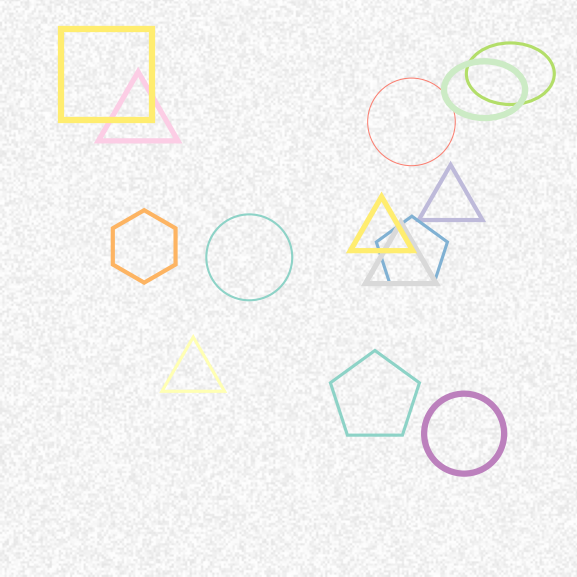[{"shape": "pentagon", "thickness": 1.5, "radius": 0.41, "center": [0.649, 0.311]}, {"shape": "circle", "thickness": 1, "radius": 0.37, "center": [0.432, 0.554]}, {"shape": "triangle", "thickness": 1.5, "radius": 0.31, "center": [0.335, 0.353]}, {"shape": "triangle", "thickness": 2, "radius": 0.32, "center": [0.78, 0.65]}, {"shape": "circle", "thickness": 0.5, "radius": 0.38, "center": [0.712, 0.788]}, {"shape": "pentagon", "thickness": 1.5, "radius": 0.32, "center": [0.713, 0.56]}, {"shape": "hexagon", "thickness": 2, "radius": 0.31, "center": [0.25, 0.572]}, {"shape": "oval", "thickness": 1.5, "radius": 0.38, "center": [0.884, 0.871]}, {"shape": "triangle", "thickness": 2.5, "radius": 0.4, "center": [0.239, 0.795]}, {"shape": "triangle", "thickness": 2.5, "radius": 0.35, "center": [0.694, 0.544]}, {"shape": "circle", "thickness": 3, "radius": 0.35, "center": [0.804, 0.248]}, {"shape": "oval", "thickness": 3, "radius": 0.35, "center": [0.839, 0.844]}, {"shape": "triangle", "thickness": 2.5, "radius": 0.31, "center": [0.661, 0.596]}, {"shape": "square", "thickness": 3, "radius": 0.39, "center": [0.184, 0.87]}]